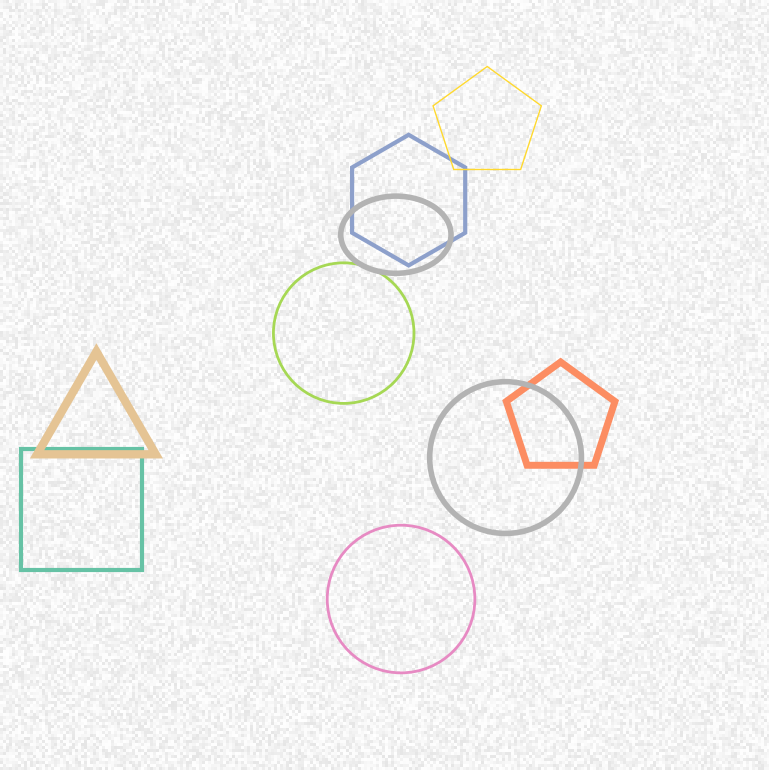[{"shape": "square", "thickness": 1.5, "radius": 0.39, "center": [0.106, 0.338]}, {"shape": "pentagon", "thickness": 2.5, "radius": 0.37, "center": [0.728, 0.456]}, {"shape": "hexagon", "thickness": 1.5, "radius": 0.42, "center": [0.531, 0.74]}, {"shape": "circle", "thickness": 1, "radius": 0.48, "center": [0.521, 0.222]}, {"shape": "circle", "thickness": 1, "radius": 0.46, "center": [0.446, 0.567]}, {"shape": "pentagon", "thickness": 0.5, "radius": 0.37, "center": [0.633, 0.84]}, {"shape": "triangle", "thickness": 3, "radius": 0.44, "center": [0.125, 0.454]}, {"shape": "circle", "thickness": 2, "radius": 0.49, "center": [0.657, 0.406]}, {"shape": "oval", "thickness": 2, "radius": 0.36, "center": [0.514, 0.695]}]